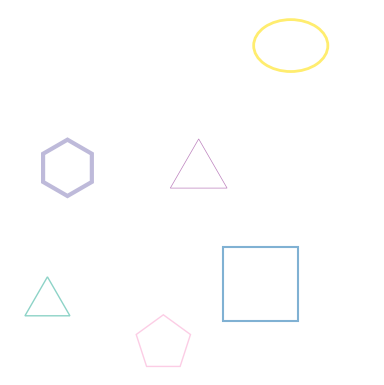[{"shape": "triangle", "thickness": 1, "radius": 0.34, "center": [0.123, 0.213]}, {"shape": "hexagon", "thickness": 3, "radius": 0.37, "center": [0.175, 0.564]}, {"shape": "square", "thickness": 1.5, "radius": 0.48, "center": [0.676, 0.262]}, {"shape": "pentagon", "thickness": 1, "radius": 0.37, "center": [0.424, 0.108]}, {"shape": "triangle", "thickness": 0.5, "radius": 0.43, "center": [0.516, 0.554]}, {"shape": "oval", "thickness": 2, "radius": 0.48, "center": [0.755, 0.882]}]